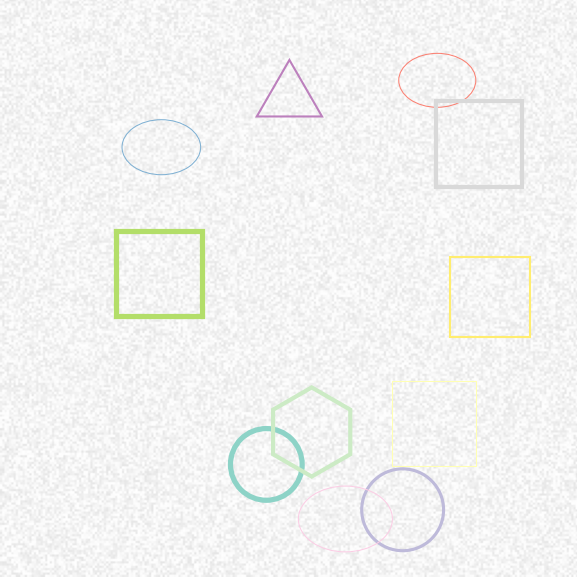[{"shape": "circle", "thickness": 2.5, "radius": 0.31, "center": [0.461, 0.195]}, {"shape": "square", "thickness": 0.5, "radius": 0.37, "center": [0.751, 0.266]}, {"shape": "circle", "thickness": 1.5, "radius": 0.35, "center": [0.697, 0.116]}, {"shape": "oval", "thickness": 0.5, "radius": 0.33, "center": [0.757, 0.86]}, {"shape": "oval", "thickness": 0.5, "radius": 0.34, "center": [0.279, 0.744]}, {"shape": "square", "thickness": 2.5, "radius": 0.37, "center": [0.275, 0.525]}, {"shape": "oval", "thickness": 0.5, "radius": 0.41, "center": [0.598, 0.1]}, {"shape": "square", "thickness": 2, "radius": 0.37, "center": [0.829, 0.75]}, {"shape": "triangle", "thickness": 1, "radius": 0.33, "center": [0.501, 0.83]}, {"shape": "hexagon", "thickness": 2, "radius": 0.39, "center": [0.54, 0.251]}, {"shape": "square", "thickness": 1, "radius": 0.35, "center": [0.849, 0.485]}]